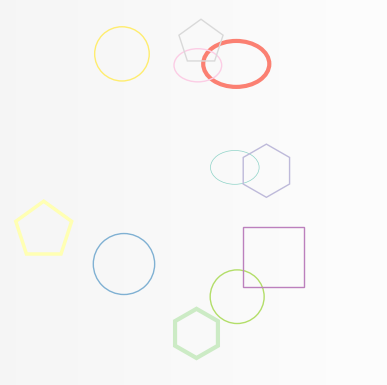[{"shape": "oval", "thickness": 0.5, "radius": 0.31, "center": [0.606, 0.565]}, {"shape": "pentagon", "thickness": 2.5, "radius": 0.38, "center": [0.113, 0.402]}, {"shape": "hexagon", "thickness": 1, "radius": 0.35, "center": [0.687, 0.557]}, {"shape": "oval", "thickness": 3, "radius": 0.43, "center": [0.61, 0.834]}, {"shape": "circle", "thickness": 1, "radius": 0.4, "center": [0.32, 0.314]}, {"shape": "circle", "thickness": 1, "radius": 0.35, "center": [0.612, 0.229]}, {"shape": "oval", "thickness": 1, "radius": 0.31, "center": [0.511, 0.83]}, {"shape": "pentagon", "thickness": 1, "radius": 0.3, "center": [0.519, 0.89]}, {"shape": "square", "thickness": 1, "radius": 0.39, "center": [0.706, 0.332]}, {"shape": "hexagon", "thickness": 3, "radius": 0.32, "center": [0.507, 0.134]}, {"shape": "circle", "thickness": 1, "radius": 0.35, "center": [0.315, 0.86]}]